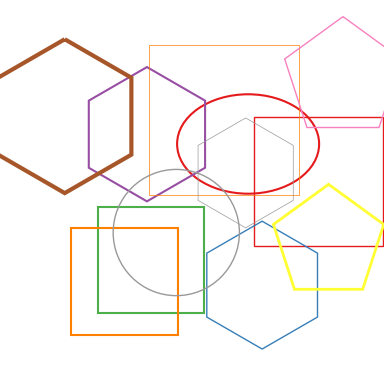[{"shape": "oval", "thickness": 1.5, "radius": 0.92, "center": [0.644, 0.626]}, {"shape": "square", "thickness": 1, "radius": 0.84, "center": [0.828, 0.53]}, {"shape": "hexagon", "thickness": 1, "radius": 0.83, "center": [0.681, 0.259]}, {"shape": "square", "thickness": 1.5, "radius": 0.69, "center": [0.392, 0.325]}, {"shape": "hexagon", "thickness": 1.5, "radius": 0.87, "center": [0.382, 0.651]}, {"shape": "square", "thickness": 1.5, "radius": 0.69, "center": [0.324, 0.27]}, {"shape": "square", "thickness": 0.5, "radius": 0.98, "center": [0.582, 0.688]}, {"shape": "pentagon", "thickness": 2, "radius": 0.75, "center": [0.853, 0.37]}, {"shape": "hexagon", "thickness": 3, "radius": 1.0, "center": [0.168, 0.698]}, {"shape": "pentagon", "thickness": 1, "radius": 0.8, "center": [0.891, 0.798]}, {"shape": "hexagon", "thickness": 0.5, "radius": 0.71, "center": [0.638, 0.551]}, {"shape": "circle", "thickness": 1, "radius": 0.82, "center": [0.458, 0.396]}]